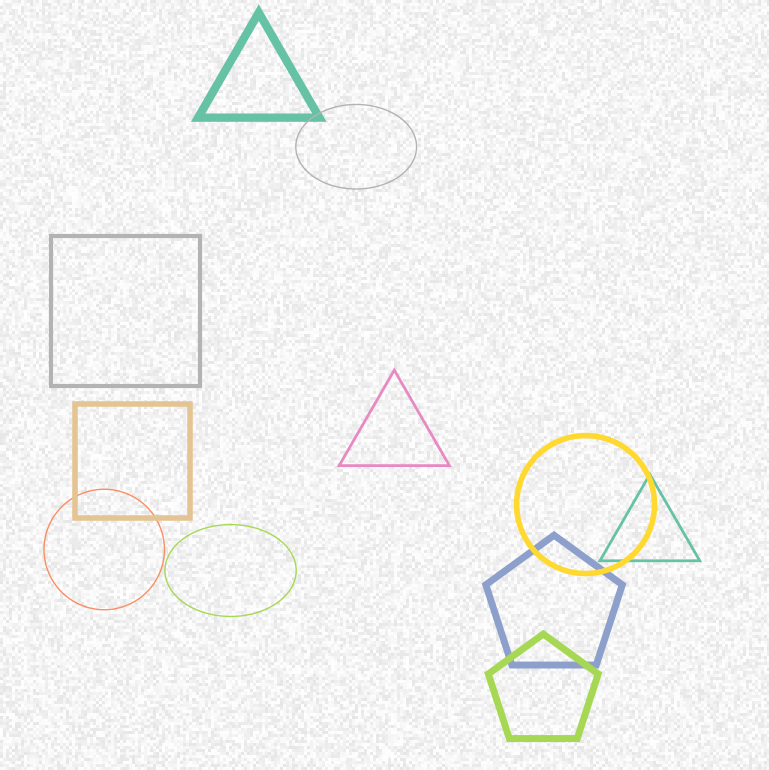[{"shape": "triangle", "thickness": 3, "radius": 0.45, "center": [0.336, 0.893]}, {"shape": "triangle", "thickness": 1, "radius": 0.37, "center": [0.844, 0.309]}, {"shape": "circle", "thickness": 0.5, "radius": 0.39, "center": [0.135, 0.286]}, {"shape": "pentagon", "thickness": 2.5, "radius": 0.47, "center": [0.72, 0.212]}, {"shape": "triangle", "thickness": 1, "radius": 0.41, "center": [0.512, 0.437]}, {"shape": "pentagon", "thickness": 2.5, "radius": 0.38, "center": [0.706, 0.102]}, {"shape": "oval", "thickness": 0.5, "radius": 0.43, "center": [0.299, 0.259]}, {"shape": "circle", "thickness": 2, "radius": 0.45, "center": [0.76, 0.345]}, {"shape": "square", "thickness": 2, "radius": 0.37, "center": [0.172, 0.401]}, {"shape": "square", "thickness": 1.5, "radius": 0.49, "center": [0.163, 0.596]}, {"shape": "oval", "thickness": 0.5, "radius": 0.39, "center": [0.463, 0.809]}]